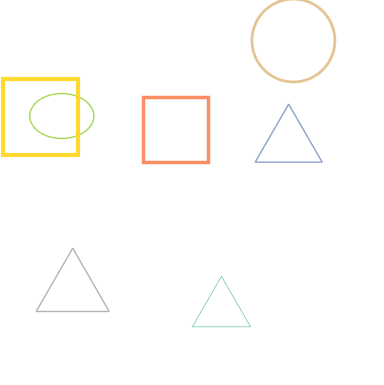[{"shape": "triangle", "thickness": 0.5, "radius": 0.44, "center": [0.575, 0.195]}, {"shape": "square", "thickness": 2.5, "radius": 0.42, "center": [0.456, 0.664]}, {"shape": "triangle", "thickness": 1, "radius": 0.5, "center": [0.75, 0.629]}, {"shape": "oval", "thickness": 1, "radius": 0.42, "center": [0.16, 0.699]}, {"shape": "square", "thickness": 3, "radius": 0.49, "center": [0.105, 0.696]}, {"shape": "circle", "thickness": 2, "radius": 0.54, "center": [0.762, 0.895]}, {"shape": "triangle", "thickness": 1, "radius": 0.55, "center": [0.189, 0.246]}]